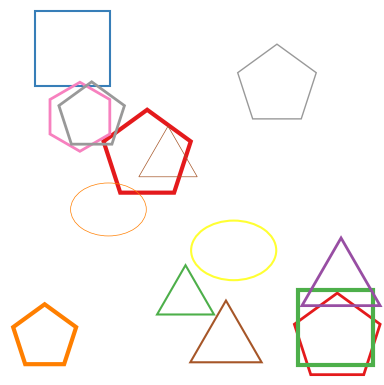[{"shape": "pentagon", "thickness": 3, "radius": 0.6, "center": [0.382, 0.596]}, {"shape": "pentagon", "thickness": 2, "radius": 0.59, "center": [0.876, 0.122]}, {"shape": "square", "thickness": 1.5, "radius": 0.48, "center": [0.189, 0.873]}, {"shape": "triangle", "thickness": 1.5, "radius": 0.43, "center": [0.482, 0.226]}, {"shape": "square", "thickness": 3, "radius": 0.49, "center": [0.872, 0.149]}, {"shape": "triangle", "thickness": 2, "radius": 0.59, "center": [0.886, 0.265]}, {"shape": "oval", "thickness": 0.5, "radius": 0.49, "center": [0.282, 0.456]}, {"shape": "pentagon", "thickness": 3, "radius": 0.43, "center": [0.116, 0.124]}, {"shape": "oval", "thickness": 1.5, "radius": 0.55, "center": [0.607, 0.35]}, {"shape": "triangle", "thickness": 0.5, "radius": 0.44, "center": [0.436, 0.585]}, {"shape": "triangle", "thickness": 1.5, "radius": 0.53, "center": [0.587, 0.112]}, {"shape": "hexagon", "thickness": 2, "radius": 0.45, "center": [0.208, 0.697]}, {"shape": "pentagon", "thickness": 2, "radius": 0.45, "center": [0.238, 0.698]}, {"shape": "pentagon", "thickness": 1, "radius": 0.54, "center": [0.719, 0.778]}]